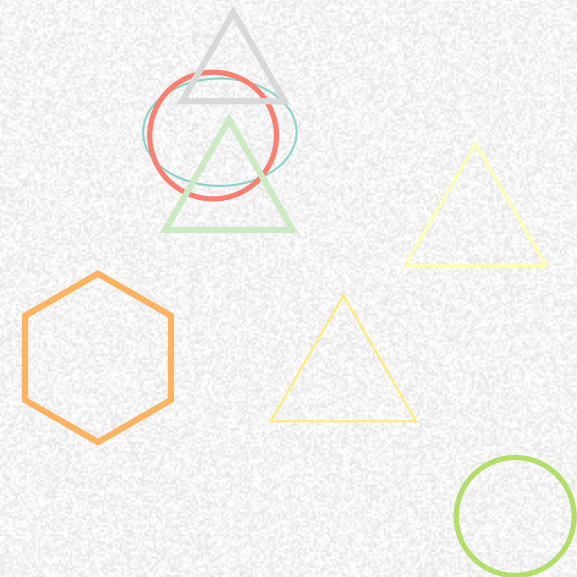[{"shape": "oval", "thickness": 1, "radius": 0.66, "center": [0.381, 0.77]}, {"shape": "triangle", "thickness": 1.5, "radius": 0.7, "center": [0.823, 0.61]}, {"shape": "circle", "thickness": 2.5, "radius": 0.55, "center": [0.369, 0.764]}, {"shape": "hexagon", "thickness": 3, "radius": 0.73, "center": [0.17, 0.379]}, {"shape": "circle", "thickness": 2.5, "radius": 0.51, "center": [0.892, 0.105]}, {"shape": "triangle", "thickness": 3, "radius": 0.51, "center": [0.404, 0.875]}, {"shape": "triangle", "thickness": 3, "radius": 0.64, "center": [0.397, 0.665]}, {"shape": "triangle", "thickness": 1, "radius": 0.73, "center": [0.595, 0.342]}]